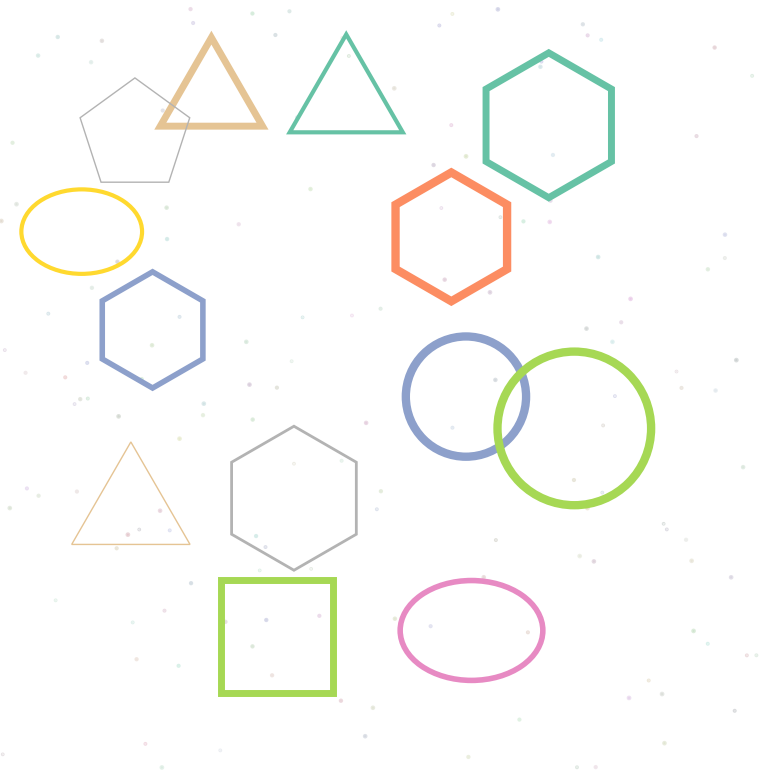[{"shape": "triangle", "thickness": 1.5, "radius": 0.42, "center": [0.45, 0.871]}, {"shape": "hexagon", "thickness": 2.5, "radius": 0.47, "center": [0.713, 0.837]}, {"shape": "hexagon", "thickness": 3, "radius": 0.42, "center": [0.586, 0.692]}, {"shape": "circle", "thickness": 3, "radius": 0.39, "center": [0.605, 0.485]}, {"shape": "hexagon", "thickness": 2, "radius": 0.38, "center": [0.198, 0.572]}, {"shape": "oval", "thickness": 2, "radius": 0.46, "center": [0.612, 0.181]}, {"shape": "square", "thickness": 2.5, "radius": 0.37, "center": [0.36, 0.174]}, {"shape": "circle", "thickness": 3, "radius": 0.5, "center": [0.746, 0.444]}, {"shape": "oval", "thickness": 1.5, "radius": 0.39, "center": [0.106, 0.699]}, {"shape": "triangle", "thickness": 0.5, "radius": 0.44, "center": [0.17, 0.337]}, {"shape": "triangle", "thickness": 2.5, "radius": 0.38, "center": [0.275, 0.874]}, {"shape": "pentagon", "thickness": 0.5, "radius": 0.37, "center": [0.175, 0.824]}, {"shape": "hexagon", "thickness": 1, "radius": 0.47, "center": [0.382, 0.353]}]